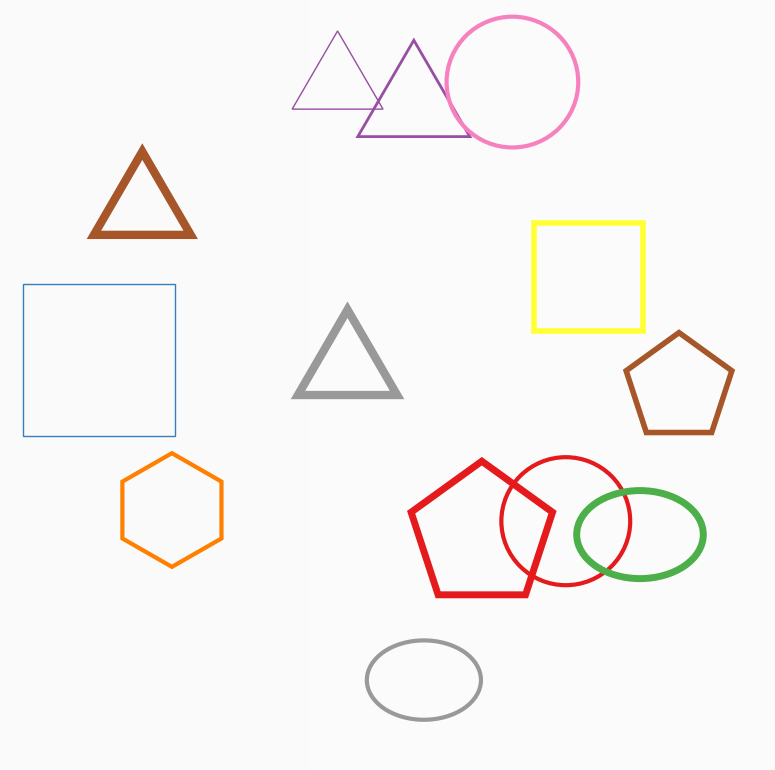[{"shape": "circle", "thickness": 1.5, "radius": 0.42, "center": [0.73, 0.323]}, {"shape": "pentagon", "thickness": 2.5, "radius": 0.48, "center": [0.622, 0.305]}, {"shape": "square", "thickness": 0.5, "radius": 0.49, "center": [0.128, 0.533]}, {"shape": "oval", "thickness": 2.5, "radius": 0.41, "center": [0.826, 0.306]}, {"shape": "triangle", "thickness": 0.5, "radius": 0.34, "center": [0.436, 0.892]}, {"shape": "triangle", "thickness": 1, "radius": 0.42, "center": [0.534, 0.864]}, {"shape": "hexagon", "thickness": 1.5, "radius": 0.37, "center": [0.222, 0.338]}, {"shape": "square", "thickness": 2, "radius": 0.35, "center": [0.759, 0.641]}, {"shape": "triangle", "thickness": 3, "radius": 0.36, "center": [0.184, 0.731]}, {"shape": "pentagon", "thickness": 2, "radius": 0.36, "center": [0.876, 0.496]}, {"shape": "circle", "thickness": 1.5, "radius": 0.42, "center": [0.661, 0.893]}, {"shape": "triangle", "thickness": 3, "radius": 0.37, "center": [0.448, 0.524]}, {"shape": "oval", "thickness": 1.5, "radius": 0.37, "center": [0.547, 0.117]}]